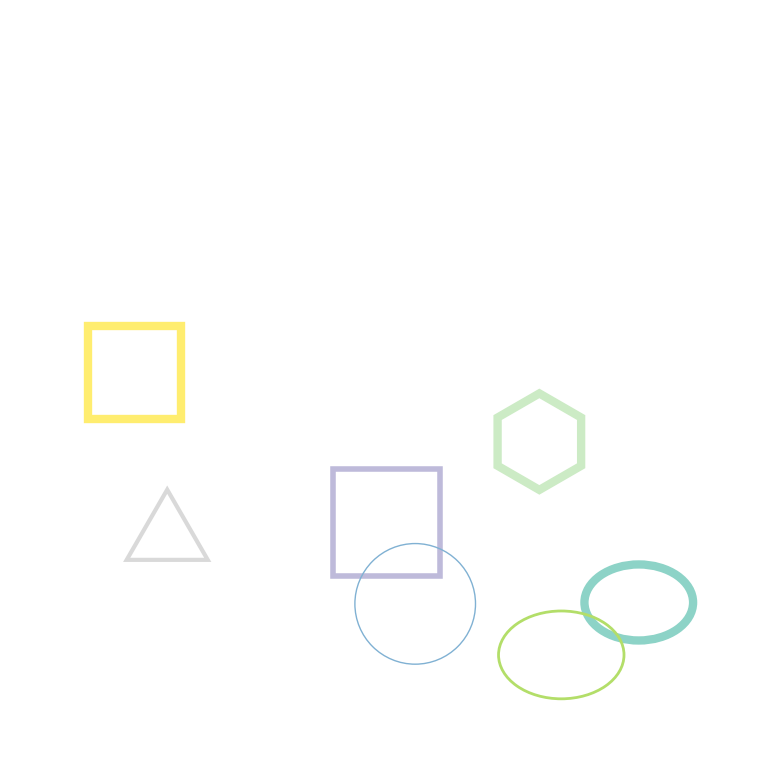[{"shape": "oval", "thickness": 3, "radius": 0.35, "center": [0.83, 0.218]}, {"shape": "square", "thickness": 2, "radius": 0.35, "center": [0.502, 0.321]}, {"shape": "circle", "thickness": 0.5, "radius": 0.39, "center": [0.539, 0.216]}, {"shape": "oval", "thickness": 1, "radius": 0.41, "center": [0.729, 0.149]}, {"shape": "triangle", "thickness": 1.5, "radius": 0.3, "center": [0.217, 0.303]}, {"shape": "hexagon", "thickness": 3, "radius": 0.31, "center": [0.7, 0.426]}, {"shape": "square", "thickness": 3, "radius": 0.3, "center": [0.175, 0.516]}]